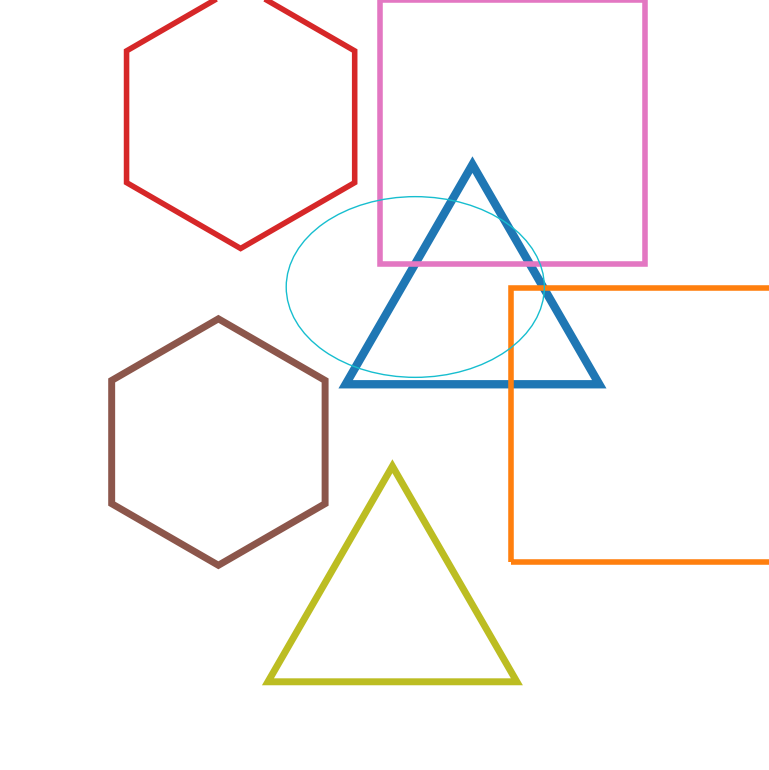[{"shape": "triangle", "thickness": 3, "radius": 0.95, "center": [0.614, 0.596]}, {"shape": "square", "thickness": 2, "radius": 0.89, "center": [0.841, 0.449]}, {"shape": "hexagon", "thickness": 2, "radius": 0.86, "center": [0.312, 0.848]}, {"shape": "hexagon", "thickness": 2.5, "radius": 0.8, "center": [0.284, 0.426]}, {"shape": "square", "thickness": 2, "radius": 0.86, "center": [0.666, 0.829]}, {"shape": "triangle", "thickness": 2.5, "radius": 0.93, "center": [0.51, 0.208]}, {"shape": "oval", "thickness": 0.5, "radius": 0.84, "center": [0.539, 0.627]}]